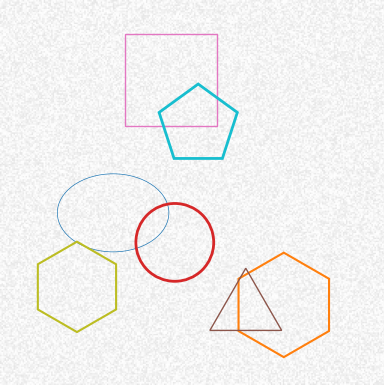[{"shape": "oval", "thickness": 0.5, "radius": 0.72, "center": [0.294, 0.447]}, {"shape": "hexagon", "thickness": 1.5, "radius": 0.68, "center": [0.737, 0.208]}, {"shape": "circle", "thickness": 2, "radius": 0.51, "center": [0.454, 0.37]}, {"shape": "triangle", "thickness": 1, "radius": 0.54, "center": [0.638, 0.196]}, {"shape": "square", "thickness": 1, "radius": 0.6, "center": [0.443, 0.792]}, {"shape": "hexagon", "thickness": 1.5, "radius": 0.59, "center": [0.2, 0.255]}, {"shape": "pentagon", "thickness": 2, "radius": 0.53, "center": [0.515, 0.675]}]